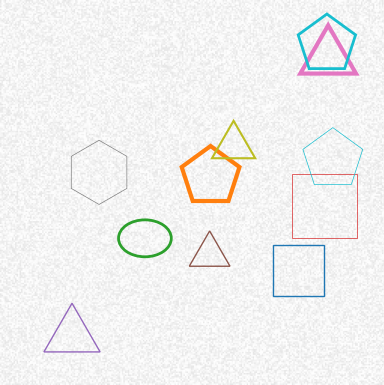[{"shape": "square", "thickness": 1, "radius": 0.33, "center": [0.774, 0.297]}, {"shape": "pentagon", "thickness": 3, "radius": 0.39, "center": [0.547, 0.542]}, {"shape": "oval", "thickness": 2, "radius": 0.34, "center": [0.376, 0.381]}, {"shape": "square", "thickness": 0.5, "radius": 0.42, "center": [0.843, 0.465]}, {"shape": "triangle", "thickness": 1, "radius": 0.42, "center": [0.187, 0.128]}, {"shape": "triangle", "thickness": 1, "radius": 0.31, "center": [0.544, 0.339]}, {"shape": "triangle", "thickness": 3, "radius": 0.42, "center": [0.852, 0.851]}, {"shape": "hexagon", "thickness": 0.5, "radius": 0.42, "center": [0.257, 0.552]}, {"shape": "triangle", "thickness": 1.5, "radius": 0.32, "center": [0.607, 0.621]}, {"shape": "pentagon", "thickness": 0.5, "radius": 0.41, "center": [0.864, 0.587]}, {"shape": "pentagon", "thickness": 2, "radius": 0.39, "center": [0.849, 0.885]}]